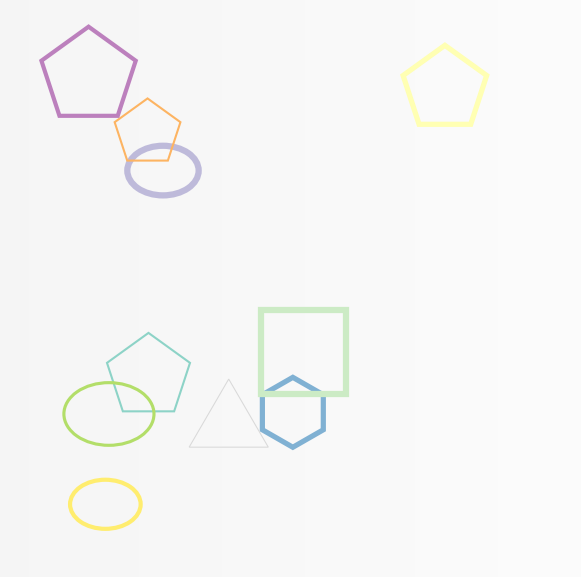[{"shape": "pentagon", "thickness": 1, "radius": 0.38, "center": [0.255, 0.348]}, {"shape": "pentagon", "thickness": 2.5, "radius": 0.38, "center": [0.765, 0.845]}, {"shape": "oval", "thickness": 3, "radius": 0.31, "center": [0.28, 0.704]}, {"shape": "hexagon", "thickness": 2.5, "radius": 0.3, "center": [0.504, 0.285]}, {"shape": "pentagon", "thickness": 1, "radius": 0.3, "center": [0.254, 0.769]}, {"shape": "oval", "thickness": 1.5, "radius": 0.39, "center": [0.187, 0.282]}, {"shape": "triangle", "thickness": 0.5, "radius": 0.39, "center": [0.393, 0.264]}, {"shape": "pentagon", "thickness": 2, "radius": 0.43, "center": [0.152, 0.868]}, {"shape": "square", "thickness": 3, "radius": 0.37, "center": [0.523, 0.389]}, {"shape": "oval", "thickness": 2, "radius": 0.3, "center": [0.181, 0.126]}]